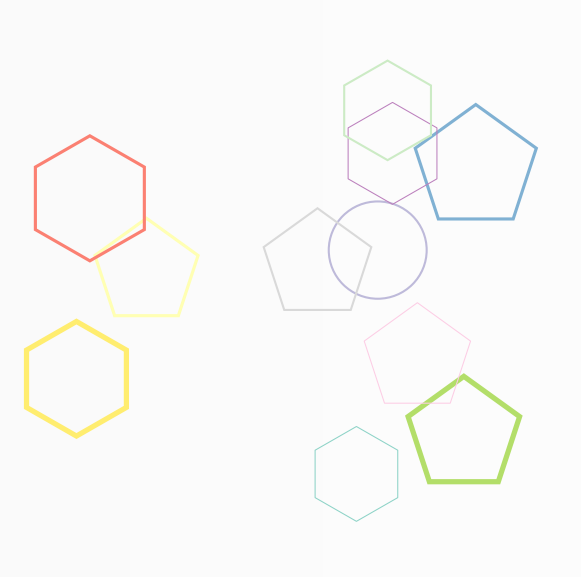[{"shape": "hexagon", "thickness": 0.5, "radius": 0.41, "center": [0.613, 0.178]}, {"shape": "pentagon", "thickness": 1.5, "radius": 0.47, "center": [0.252, 0.528]}, {"shape": "circle", "thickness": 1, "radius": 0.42, "center": [0.65, 0.566]}, {"shape": "hexagon", "thickness": 1.5, "radius": 0.54, "center": [0.155, 0.656]}, {"shape": "pentagon", "thickness": 1.5, "radius": 0.55, "center": [0.819, 0.709]}, {"shape": "pentagon", "thickness": 2.5, "radius": 0.5, "center": [0.798, 0.247]}, {"shape": "pentagon", "thickness": 0.5, "radius": 0.48, "center": [0.718, 0.379]}, {"shape": "pentagon", "thickness": 1, "radius": 0.49, "center": [0.546, 0.541]}, {"shape": "hexagon", "thickness": 0.5, "radius": 0.44, "center": [0.675, 0.734]}, {"shape": "hexagon", "thickness": 1, "radius": 0.43, "center": [0.667, 0.808]}, {"shape": "hexagon", "thickness": 2.5, "radius": 0.5, "center": [0.132, 0.343]}]